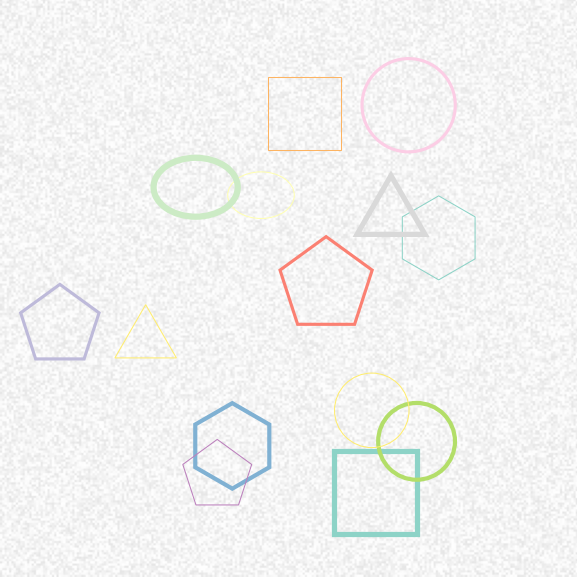[{"shape": "square", "thickness": 2.5, "radius": 0.36, "center": [0.65, 0.147]}, {"shape": "hexagon", "thickness": 0.5, "radius": 0.36, "center": [0.76, 0.587]}, {"shape": "oval", "thickness": 0.5, "radius": 0.29, "center": [0.452, 0.661]}, {"shape": "pentagon", "thickness": 1.5, "radius": 0.36, "center": [0.104, 0.435]}, {"shape": "pentagon", "thickness": 1.5, "radius": 0.42, "center": [0.565, 0.505]}, {"shape": "hexagon", "thickness": 2, "radius": 0.37, "center": [0.402, 0.227]}, {"shape": "square", "thickness": 0.5, "radius": 0.32, "center": [0.527, 0.802]}, {"shape": "circle", "thickness": 2, "radius": 0.33, "center": [0.721, 0.235]}, {"shape": "circle", "thickness": 1.5, "radius": 0.4, "center": [0.708, 0.817]}, {"shape": "triangle", "thickness": 2.5, "radius": 0.34, "center": [0.677, 0.627]}, {"shape": "pentagon", "thickness": 0.5, "radius": 0.31, "center": [0.376, 0.176]}, {"shape": "oval", "thickness": 3, "radius": 0.36, "center": [0.339, 0.675]}, {"shape": "triangle", "thickness": 0.5, "radius": 0.31, "center": [0.252, 0.41]}, {"shape": "circle", "thickness": 0.5, "radius": 0.32, "center": [0.644, 0.289]}]